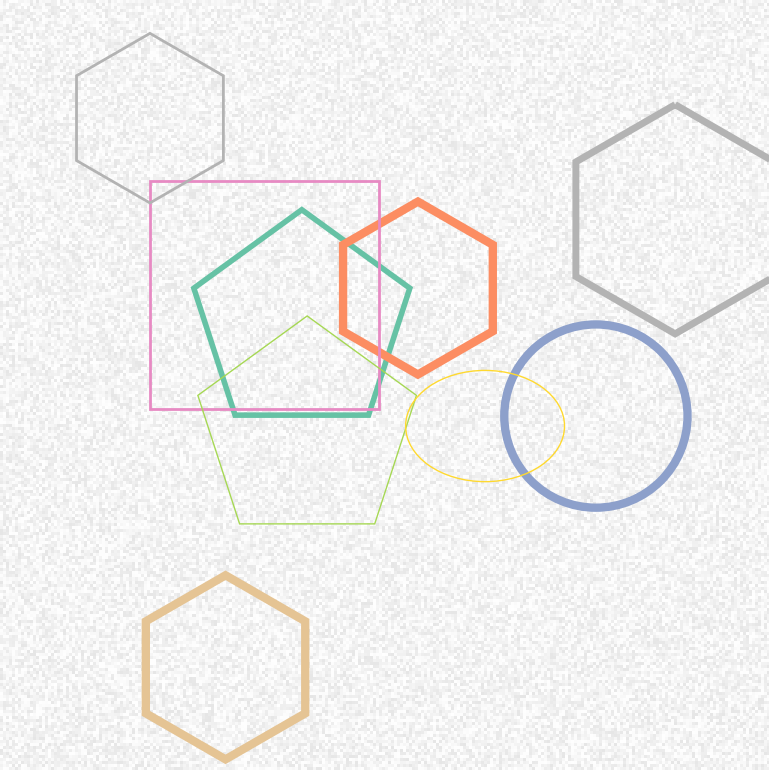[{"shape": "pentagon", "thickness": 2, "radius": 0.74, "center": [0.392, 0.58]}, {"shape": "hexagon", "thickness": 3, "radius": 0.56, "center": [0.543, 0.626]}, {"shape": "circle", "thickness": 3, "radius": 0.59, "center": [0.774, 0.46]}, {"shape": "square", "thickness": 1, "radius": 0.74, "center": [0.343, 0.617]}, {"shape": "pentagon", "thickness": 0.5, "radius": 0.75, "center": [0.399, 0.44]}, {"shape": "oval", "thickness": 0.5, "radius": 0.52, "center": [0.63, 0.447]}, {"shape": "hexagon", "thickness": 3, "radius": 0.6, "center": [0.293, 0.133]}, {"shape": "hexagon", "thickness": 2.5, "radius": 0.74, "center": [0.877, 0.715]}, {"shape": "hexagon", "thickness": 1, "radius": 0.55, "center": [0.195, 0.847]}]